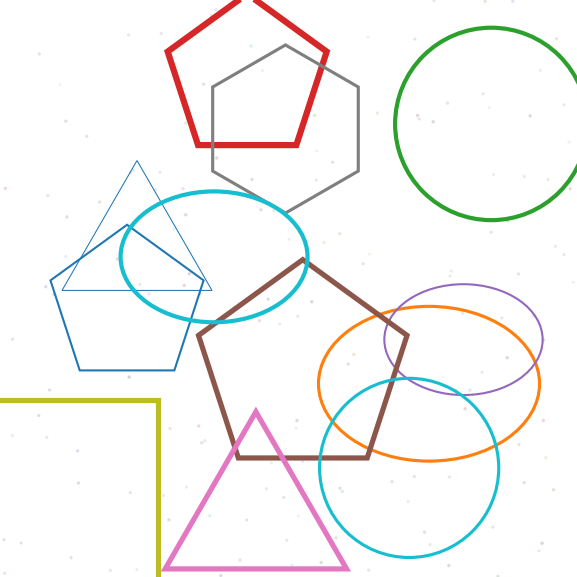[{"shape": "triangle", "thickness": 0.5, "radius": 0.75, "center": [0.237, 0.571]}, {"shape": "pentagon", "thickness": 1, "radius": 0.7, "center": [0.22, 0.471]}, {"shape": "oval", "thickness": 1.5, "radius": 0.96, "center": [0.743, 0.335]}, {"shape": "circle", "thickness": 2, "radius": 0.83, "center": [0.851, 0.785]}, {"shape": "pentagon", "thickness": 3, "radius": 0.72, "center": [0.428, 0.865]}, {"shape": "oval", "thickness": 1, "radius": 0.69, "center": [0.803, 0.411]}, {"shape": "pentagon", "thickness": 2.5, "radius": 0.95, "center": [0.524, 0.36]}, {"shape": "triangle", "thickness": 2.5, "radius": 0.91, "center": [0.443, 0.105]}, {"shape": "hexagon", "thickness": 1.5, "radius": 0.73, "center": [0.494, 0.776]}, {"shape": "square", "thickness": 2.5, "radius": 0.83, "center": [0.106, 0.139]}, {"shape": "oval", "thickness": 2, "radius": 0.81, "center": [0.371, 0.554]}, {"shape": "circle", "thickness": 1.5, "radius": 0.78, "center": [0.708, 0.189]}]